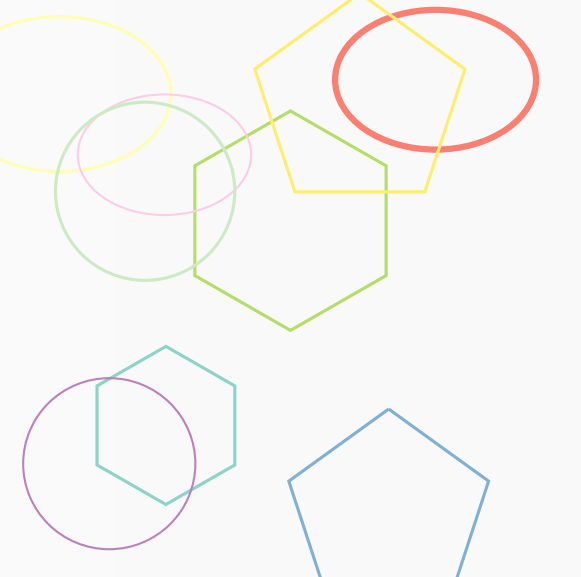[{"shape": "hexagon", "thickness": 1.5, "radius": 0.68, "center": [0.285, 0.262]}, {"shape": "oval", "thickness": 1.5, "radius": 0.96, "center": [0.103, 0.836]}, {"shape": "oval", "thickness": 3, "radius": 0.86, "center": [0.749, 0.861]}, {"shape": "pentagon", "thickness": 1.5, "radius": 0.9, "center": [0.669, 0.11]}, {"shape": "hexagon", "thickness": 1.5, "radius": 0.95, "center": [0.5, 0.617]}, {"shape": "oval", "thickness": 1, "radius": 0.75, "center": [0.283, 0.731]}, {"shape": "circle", "thickness": 1, "radius": 0.74, "center": [0.188, 0.196]}, {"shape": "circle", "thickness": 1.5, "radius": 0.77, "center": [0.25, 0.668]}, {"shape": "pentagon", "thickness": 1.5, "radius": 0.95, "center": [0.619, 0.821]}]